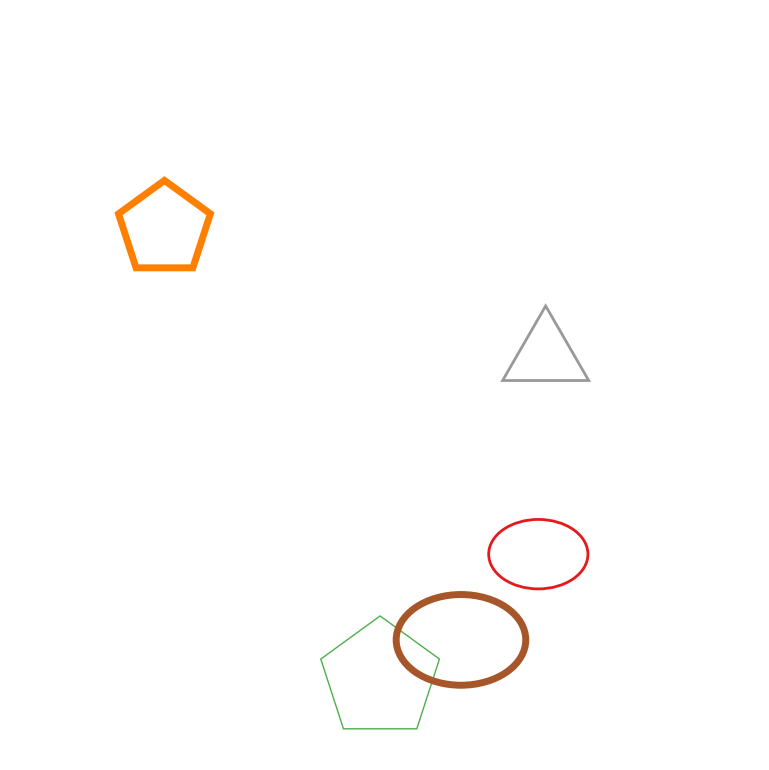[{"shape": "oval", "thickness": 1, "radius": 0.32, "center": [0.699, 0.28]}, {"shape": "pentagon", "thickness": 0.5, "radius": 0.41, "center": [0.494, 0.119]}, {"shape": "pentagon", "thickness": 2.5, "radius": 0.31, "center": [0.214, 0.703]}, {"shape": "oval", "thickness": 2.5, "radius": 0.42, "center": [0.599, 0.169]}, {"shape": "triangle", "thickness": 1, "radius": 0.32, "center": [0.709, 0.538]}]